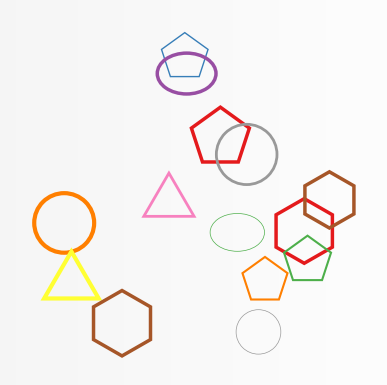[{"shape": "hexagon", "thickness": 2.5, "radius": 0.42, "center": [0.785, 0.4]}, {"shape": "pentagon", "thickness": 2.5, "radius": 0.39, "center": [0.569, 0.643]}, {"shape": "pentagon", "thickness": 1, "radius": 0.32, "center": [0.477, 0.852]}, {"shape": "pentagon", "thickness": 1.5, "radius": 0.32, "center": [0.794, 0.324]}, {"shape": "oval", "thickness": 0.5, "radius": 0.35, "center": [0.612, 0.396]}, {"shape": "oval", "thickness": 2.5, "radius": 0.38, "center": [0.482, 0.809]}, {"shape": "pentagon", "thickness": 1.5, "radius": 0.31, "center": [0.684, 0.272]}, {"shape": "circle", "thickness": 3, "radius": 0.39, "center": [0.166, 0.421]}, {"shape": "triangle", "thickness": 3, "radius": 0.41, "center": [0.184, 0.265]}, {"shape": "hexagon", "thickness": 2.5, "radius": 0.42, "center": [0.315, 0.16]}, {"shape": "hexagon", "thickness": 2.5, "radius": 0.37, "center": [0.85, 0.481]}, {"shape": "triangle", "thickness": 2, "radius": 0.37, "center": [0.436, 0.476]}, {"shape": "circle", "thickness": 2, "radius": 0.39, "center": [0.637, 0.599]}, {"shape": "circle", "thickness": 0.5, "radius": 0.29, "center": [0.667, 0.138]}]